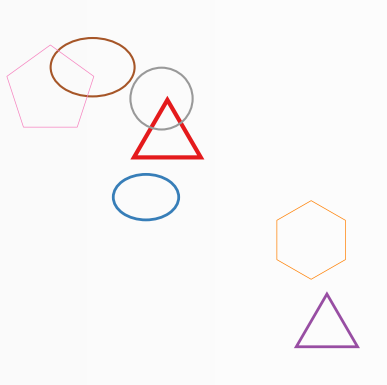[{"shape": "triangle", "thickness": 3, "radius": 0.5, "center": [0.432, 0.641]}, {"shape": "oval", "thickness": 2, "radius": 0.42, "center": [0.377, 0.488]}, {"shape": "triangle", "thickness": 2, "radius": 0.46, "center": [0.844, 0.145]}, {"shape": "hexagon", "thickness": 0.5, "radius": 0.51, "center": [0.803, 0.377]}, {"shape": "oval", "thickness": 1.5, "radius": 0.54, "center": [0.239, 0.825]}, {"shape": "pentagon", "thickness": 0.5, "radius": 0.59, "center": [0.13, 0.765]}, {"shape": "circle", "thickness": 1.5, "radius": 0.4, "center": [0.417, 0.744]}]